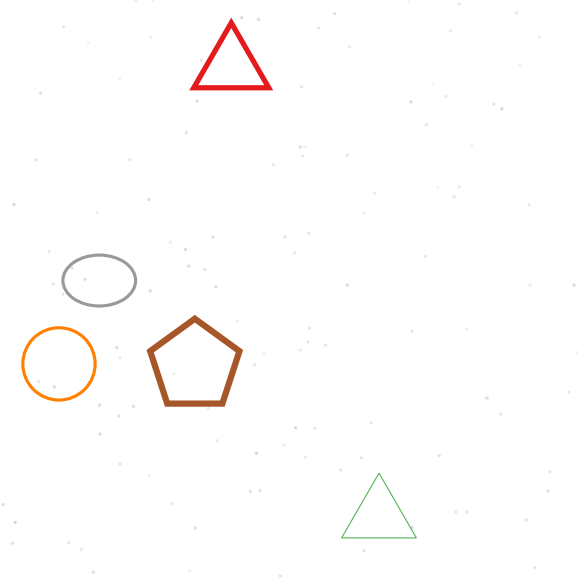[{"shape": "triangle", "thickness": 2.5, "radius": 0.37, "center": [0.4, 0.885]}, {"shape": "triangle", "thickness": 0.5, "radius": 0.37, "center": [0.656, 0.105]}, {"shape": "circle", "thickness": 1.5, "radius": 0.31, "center": [0.102, 0.369]}, {"shape": "pentagon", "thickness": 3, "radius": 0.41, "center": [0.337, 0.366]}, {"shape": "oval", "thickness": 1.5, "radius": 0.31, "center": [0.172, 0.513]}]